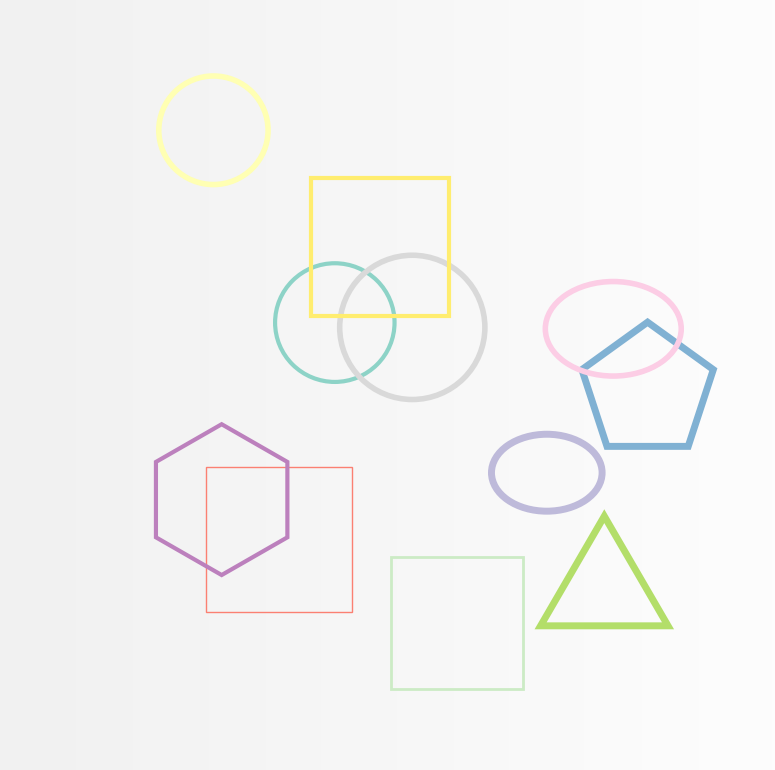[{"shape": "circle", "thickness": 1.5, "radius": 0.39, "center": [0.432, 0.581]}, {"shape": "circle", "thickness": 2, "radius": 0.35, "center": [0.275, 0.831]}, {"shape": "oval", "thickness": 2.5, "radius": 0.36, "center": [0.706, 0.386]}, {"shape": "square", "thickness": 0.5, "radius": 0.47, "center": [0.36, 0.299]}, {"shape": "pentagon", "thickness": 2.5, "radius": 0.45, "center": [0.836, 0.492]}, {"shape": "triangle", "thickness": 2.5, "radius": 0.47, "center": [0.78, 0.235]}, {"shape": "oval", "thickness": 2, "radius": 0.44, "center": [0.791, 0.573]}, {"shape": "circle", "thickness": 2, "radius": 0.47, "center": [0.532, 0.575]}, {"shape": "hexagon", "thickness": 1.5, "radius": 0.49, "center": [0.286, 0.351]}, {"shape": "square", "thickness": 1, "radius": 0.43, "center": [0.59, 0.191]}, {"shape": "square", "thickness": 1.5, "radius": 0.45, "center": [0.491, 0.679]}]